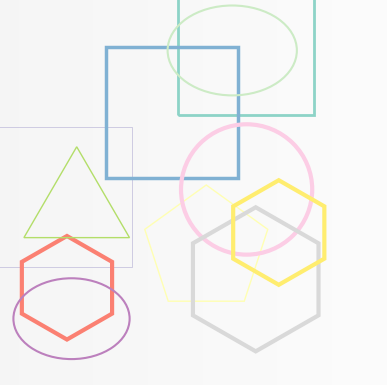[{"shape": "square", "thickness": 2, "radius": 0.88, "center": [0.635, 0.876]}, {"shape": "pentagon", "thickness": 1, "radius": 0.83, "center": [0.532, 0.353]}, {"shape": "square", "thickness": 0.5, "radius": 0.91, "center": [0.16, 0.488]}, {"shape": "hexagon", "thickness": 3, "radius": 0.67, "center": [0.173, 0.253]}, {"shape": "square", "thickness": 2.5, "radius": 0.85, "center": [0.445, 0.707]}, {"shape": "triangle", "thickness": 1, "radius": 0.79, "center": [0.198, 0.461]}, {"shape": "circle", "thickness": 3, "radius": 0.85, "center": [0.636, 0.508]}, {"shape": "hexagon", "thickness": 3, "radius": 0.94, "center": [0.66, 0.275]}, {"shape": "oval", "thickness": 1.5, "radius": 0.75, "center": [0.185, 0.172]}, {"shape": "oval", "thickness": 1.5, "radius": 0.83, "center": [0.599, 0.869]}, {"shape": "hexagon", "thickness": 3, "radius": 0.68, "center": [0.719, 0.396]}]